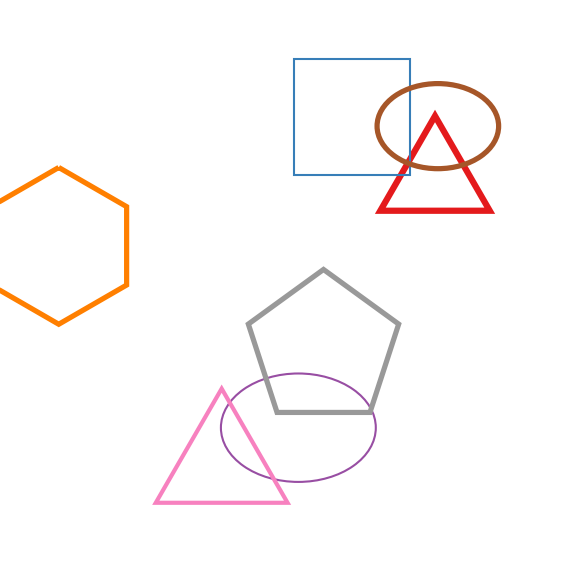[{"shape": "triangle", "thickness": 3, "radius": 0.55, "center": [0.753, 0.689]}, {"shape": "square", "thickness": 1, "radius": 0.5, "center": [0.609, 0.797]}, {"shape": "oval", "thickness": 1, "radius": 0.67, "center": [0.517, 0.259]}, {"shape": "hexagon", "thickness": 2.5, "radius": 0.68, "center": [0.102, 0.573]}, {"shape": "oval", "thickness": 2.5, "radius": 0.53, "center": [0.758, 0.781]}, {"shape": "triangle", "thickness": 2, "radius": 0.66, "center": [0.384, 0.194]}, {"shape": "pentagon", "thickness": 2.5, "radius": 0.68, "center": [0.56, 0.396]}]